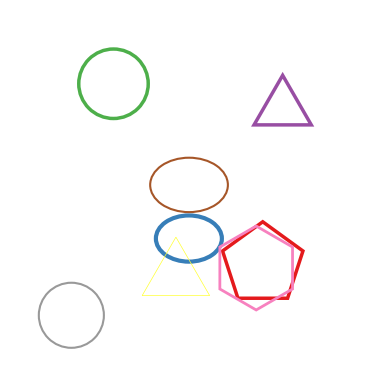[{"shape": "pentagon", "thickness": 2.5, "radius": 0.55, "center": [0.682, 0.314]}, {"shape": "oval", "thickness": 3, "radius": 0.43, "center": [0.491, 0.38]}, {"shape": "circle", "thickness": 2.5, "radius": 0.45, "center": [0.295, 0.782]}, {"shape": "triangle", "thickness": 2.5, "radius": 0.43, "center": [0.734, 0.719]}, {"shape": "triangle", "thickness": 0.5, "radius": 0.51, "center": [0.457, 0.283]}, {"shape": "oval", "thickness": 1.5, "radius": 0.5, "center": [0.491, 0.52]}, {"shape": "hexagon", "thickness": 2, "radius": 0.54, "center": [0.665, 0.304]}, {"shape": "circle", "thickness": 1.5, "radius": 0.42, "center": [0.185, 0.181]}]